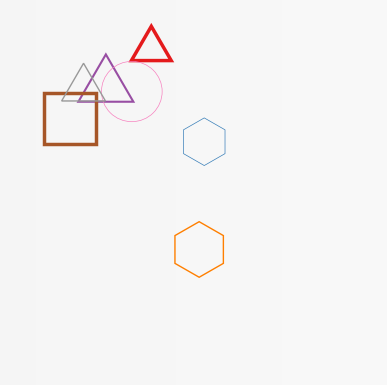[{"shape": "triangle", "thickness": 2.5, "radius": 0.3, "center": [0.39, 0.872]}, {"shape": "hexagon", "thickness": 0.5, "radius": 0.31, "center": [0.527, 0.632]}, {"shape": "triangle", "thickness": 1.5, "radius": 0.41, "center": [0.273, 0.777]}, {"shape": "hexagon", "thickness": 1, "radius": 0.36, "center": [0.514, 0.352]}, {"shape": "square", "thickness": 2.5, "radius": 0.33, "center": [0.181, 0.692]}, {"shape": "circle", "thickness": 0.5, "radius": 0.39, "center": [0.34, 0.762]}, {"shape": "triangle", "thickness": 1, "radius": 0.33, "center": [0.216, 0.77]}]